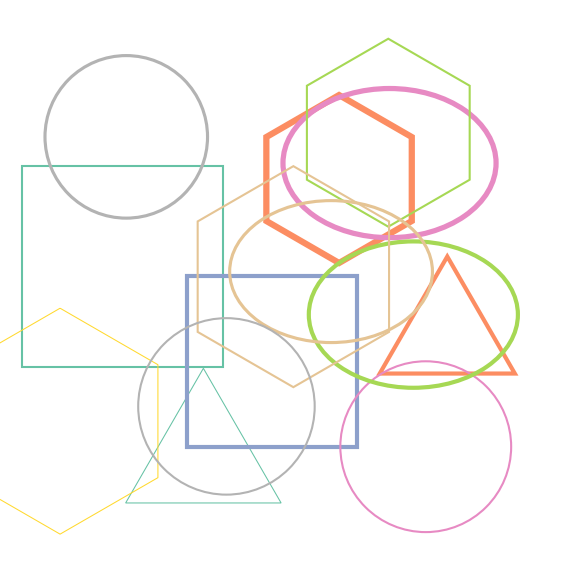[{"shape": "square", "thickness": 1, "radius": 0.87, "center": [0.212, 0.538]}, {"shape": "triangle", "thickness": 0.5, "radius": 0.78, "center": [0.352, 0.206]}, {"shape": "triangle", "thickness": 2, "radius": 0.68, "center": [0.775, 0.42]}, {"shape": "hexagon", "thickness": 3, "radius": 0.73, "center": [0.587, 0.689]}, {"shape": "square", "thickness": 2, "radius": 0.74, "center": [0.471, 0.373]}, {"shape": "circle", "thickness": 1, "radius": 0.74, "center": [0.737, 0.226]}, {"shape": "oval", "thickness": 2.5, "radius": 0.92, "center": [0.675, 0.717]}, {"shape": "oval", "thickness": 2, "radius": 0.91, "center": [0.716, 0.454]}, {"shape": "hexagon", "thickness": 1, "radius": 0.81, "center": [0.672, 0.769]}, {"shape": "hexagon", "thickness": 0.5, "radius": 0.98, "center": [0.104, 0.27]}, {"shape": "hexagon", "thickness": 1, "radius": 0.96, "center": [0.508, 0.52]}, {"shape": "oval", "thickness": 1.5, "radius": 0.88, "center": [0.573, 0.529]}, {"shape": "circle", "thickness": 1.5, "radius": 0.7, "center": [0.219, 0.762]}, {"shape": "circle", "thickness": 1, "radius": 0.76, "center": [0.392, 0.295]}]